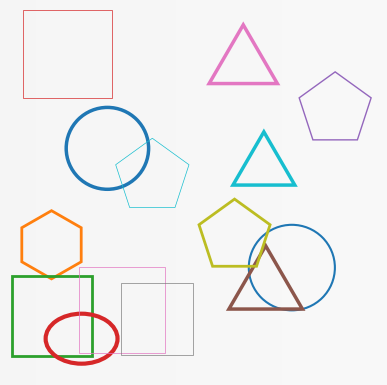[{"shape": "circle", "thickness": 1.5, "radius": 0.56, "center": [0.753, 0.305]}, {"shape": "circle", "thickness": 2.5, "radius": 0.53, "center": [0.277, 0.615]}, {"shape": "hexagon", "thickness": 2, "radius": 0.44, "center": [0.133, 0.364]}, {"shape": "square", "thickness": 2, "radius": 0.52, "center": [0.134, 0.18]}, {"shape": "oval", "thickness": 3, "radius": 0.46, "center": [0.211, 0.12]}, {"shape": "square", "thickness": 0.5, "radius": 0.57, "center": [0.175, 0.859]}, {"shape": "pentagon", "thickness": 1, "radius": 0.49, "center": [0.865, 0.716]}, {"shape": "triangle", "thickness": 2.5, "radius": 0.55, "center": [0.686, 0.252]}, {"shape": "triangle", "thickness": 2.5, "radius": 0.51, "center": [0.628, 0.834]}, {"shape": "square", "thickness": 0.5, "radius": 0.56, "center": [0.315, 0.195]}, {"shape": "square", "thickness": 0.5, "radius": 0.47, "center": [0.406, 0.17]}, {"shape": "pentagon", "thickness": 2, "radius": 0.48, "center": [0.605, 0.386]}, {"shape": "triangle", "thickness": 2.5, "radius": 0.46, "center": [0.681, 0.565]}, {"shape": "pentagon", "thickness": 0.5, "radius": 0.5, "center": [0.393, 0.541]}]